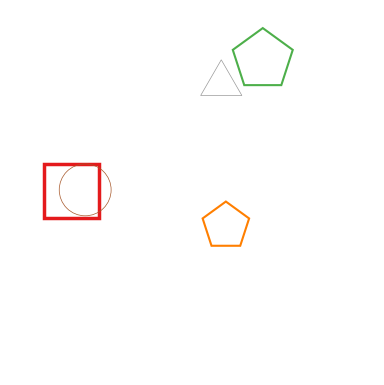[{"shape": "square", "thickness": 2.5, "radius": 0.36, "center": [0.185, 0.504]}, {"shape": "pentagon", "thickness": 1.5, "radius": 0.41, "center": [0.683, 0.845]}, {"shape": "pentagon", "thickness": 1.5, "radius": 0.32, "center": [0.587, 0.413]}, {"shape": "circle", "thickness": 0.5, "radius": 0.34, "center": [0.221, 0.507]}, {"shape": "triangle", "thickness": 0.5, "radius": 0.31, "center": [0.575, 0.783]}]